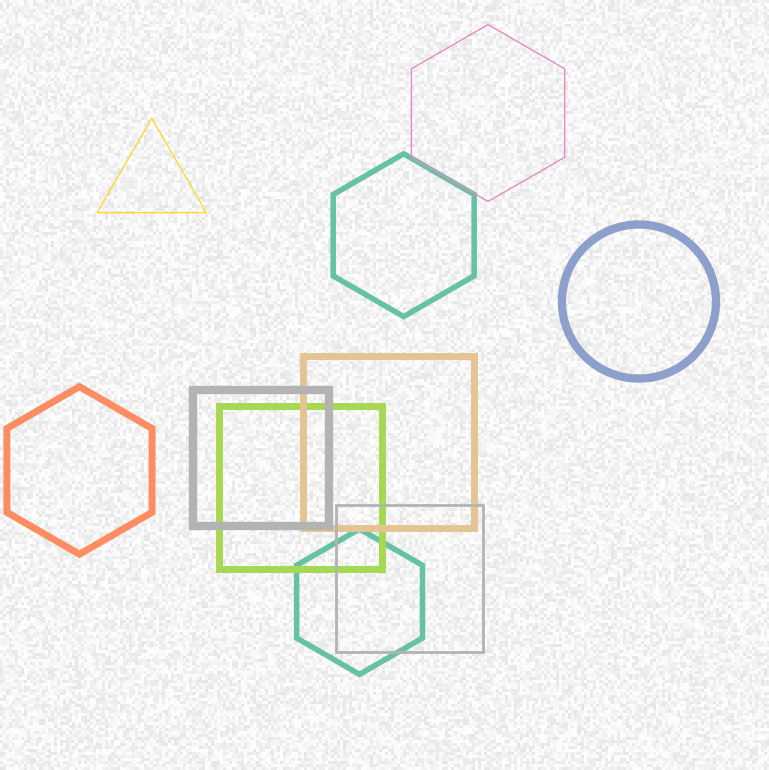[{"shape": "hexagon", "thickness": 2, "radius": 0.53, "center": [0.524, 0.695]}, {"shape": "hexagon", "thickness": 2, "radius": 0.47, "center": [0.467, 0.219]}, {"shape": "hexagon", "thickness": 2.5, "radius": 0.54, "center": [0.103, 0.389]}, {"shape": "circle", "thickness": 3, "radius": 0.5, "center": [0.83, 0.608]}, {"shape": "hexagon", "thickness": 0.5, "radius": 0.57, "center": [0.634, 0.853]}, {"shape": "square", "thickness": 2.5, "radius": 0.53, "center": [0.39, 0.367]}, {"shape": "triangle", "thickness": 0.5, "radius": 0.41, "center": [0.197, 0.765]}, {"shape": "square", "thickness": 2.5, "radius": 0.56, "center": [0.504, 0.426]}, {"shape": "square", "thickness": 1, "radius": 0.48, "center": [0.532, 0.248]}, {"shape": "square", "thickness": 3, "radius": 0.44, "center": [0.339, 0.405]}]